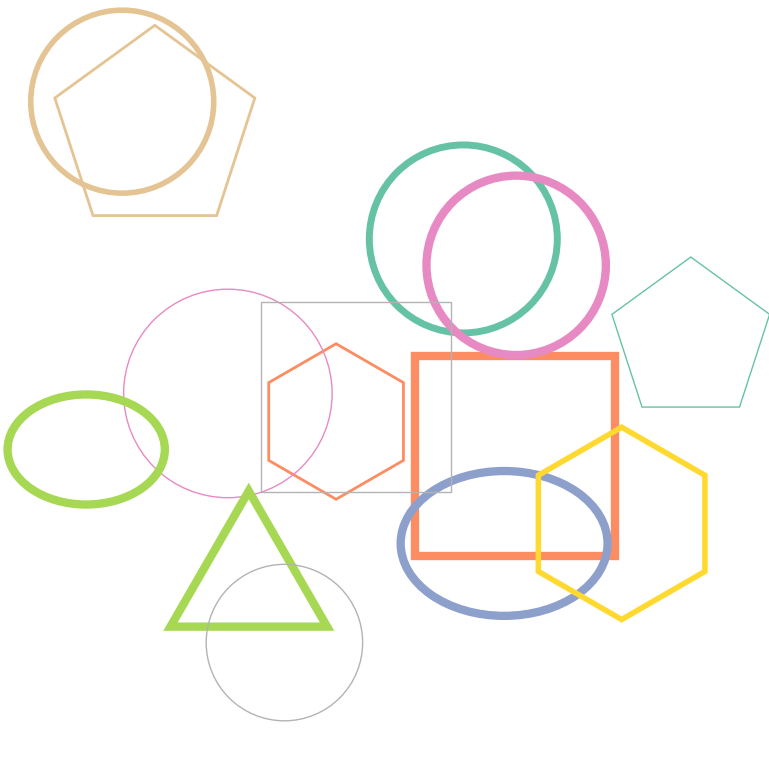[{"shape": "pentagon", "thickness": 0.5, "radius": 0.54, "center": [0.897, 0.558]}, {"shape": "circle", "thickness": 2.5, "radius": 0.61, "center": [0.602, 0.69]}, {"shape": "hexagon", "thickness": 1, "radius": 0.5, "center": [0.436, 0.453]}, {"shape": "square", "thickness": 3, "radius": 0.65, "center": [0.669, 0.407]}, {"shape": "oval", "thickness": 3, "radius": 0.67, "center": [0.655, 0.294]}, {"shape": "circle", "thickness": 3, "radius": 0.58, "center": [0.67, 0.655]}, {"shape": "circle", "thickness": 0.5, "radius": 0.68, "center": [0.296, 0.489]}, {"shape": "triangle", "thickness": 3, "radius": 0.59, "center": [0.323, 0.245]}, {"shape": "oval", "thickness": 3, "radius": 0.51, "center": [0.112, 0.416]}, {"shape": "hexagon", "thickness": 2, "radius": 0.62, "center": [0.807, 0.32]}, {"shape": "circle", "thickness": 2, "radius": 0.59, "center": [0.159, 0.868]}, {"shape": "pentagon", "thickness": 1, "radius": 0.68, "center": [0.201, 0.831]}, {"shape": "square", "thickness": 0.5, "radius": 0.62, "center": [0.462, 0.484]}, {"shape": "circle", "thickness": 0.5, "radius": 0.51, "center": [0.369, 0.165]}]